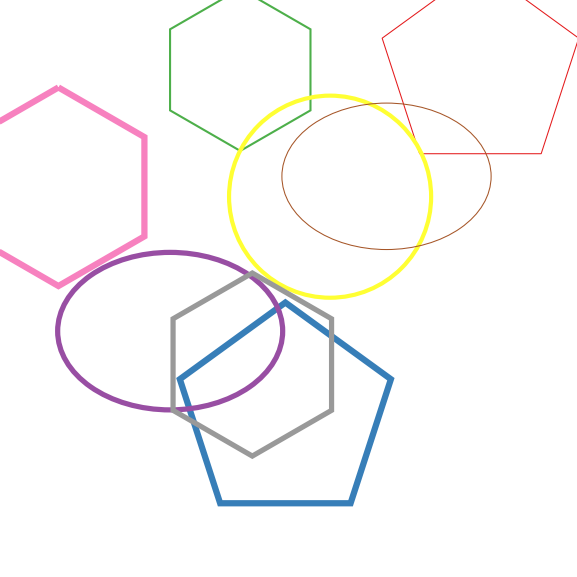[{"shape": "pentagon", "thickness": 0.5, "radius": 0.89, "center": [0.832, 0.878]}, {"shape": "pentagon", "thickness": 3, "radius": 0.96, "center": [0.494, 0.283]}, {"shape": "hexagon", "thickness": 1, "radius": 0.7, "center": [0.416, 0.878]}, {"shape": "oval", "thickness": 2.5, "radius": 0.97, "center": [0.295, 0.426]}, {"shape": "circle", "thickness": 2, "radius": 0.87, "center": [0.572, 0.659]}, {"shape": "oval", "thickness": 0.5, "radius": 0.91, "center": [0.669, 0.694]}, {"shape": "hexagon", "thickness": 3, "radius": 0.86, "center": [0.101, 0.676]}, {"shape": "hexagon", "thickness": 2.5, "radius": 0.79, "center": [0.437, 0.368]}]